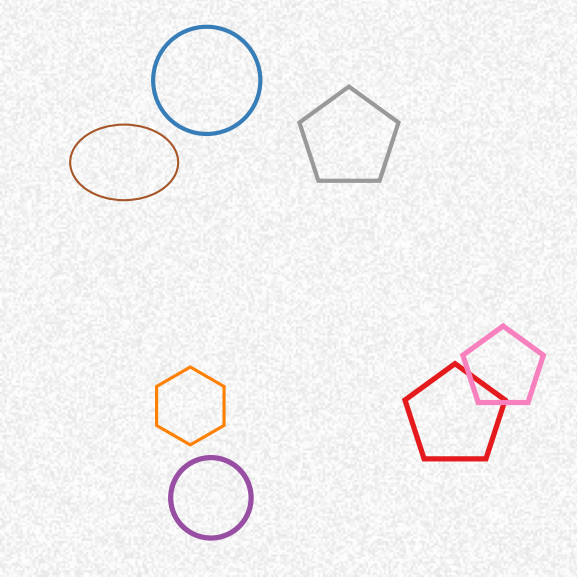[{"shape": "pentagon", "thickness": 2.5, "radius": 0.46, "center": [0.788, 0.278]}, {"shape": "circle", "thickness": 2, "radius": 0.46, "center": [0.358, 0.86]}, {"shape": "circle", "thickness": 2.5, "radius": 0.35, "center": [0.365, 0.137]}, {"shape": "hexagon", "thickness": 1.5, "radius": 0.34, "center": [0.33, 0.296]}, {"shape": "oval", "thickness": 1, "radius": 0.47, "center": [0.215, 0.718]}, {"shape": "pentagon", "thickness": 2.5, "radius": 0.37, "center": [0.871, 0.361]}, {"shape": "pentagon", "thickness": 2, "radius": 0.45, "center": [0.604, 0.759]}]